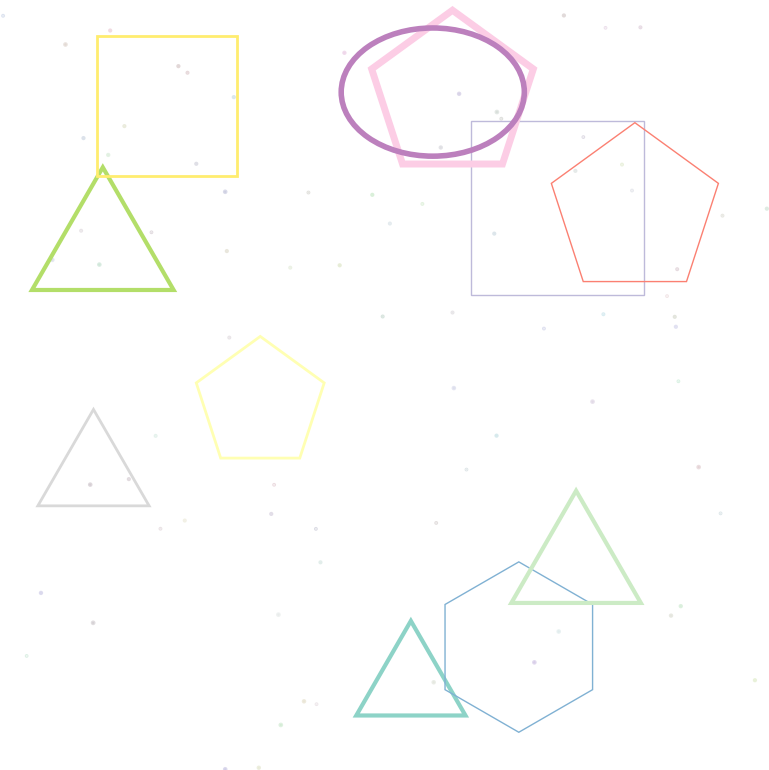[{"shape": "triangle", "thickness": 1.5, "radius": 0.41, "center": [0.534, 0.112]}, {"shape": "pentagon", "thickness": 1, "radius": 0.44, "center": [0.338, 0.476]}, {"shape": "square", "thickness": 0.5, "radius": 0.56, "center": [0.724, 0.73]}, {"shape": "pentagon", "thickness": 0.5, "radius": 0.57, "center": [0.825, 0.727]}, {"shape": "hexagon", "thickness": 0.5, "radius": 0.55, "center": [0.674, 0.16]}, {"shape": "triangle", "thickness": 1.5, "radius": 0.53, "center": [0.134, 0.676]}, {"shape": "pentagon", "thickness": 2.5, "radius": 0.55, "center": [0.588, 0.876]}, {"shape": "triangle", "thickness": 1, "radius": 0.42, "center": [0.121, 0.385]}, {"shape": "oval", "thickness": 2, "radius": 0.59, "center": [0.562, 0.88]}, {"shape": "triangle", "thickness": 1.5, "radius": 0.49, "center": [0.748, 0.266]}, {"shape": "square", "thickness": 1, "radius": 0.46, "center": [0.217, 0.862]}]